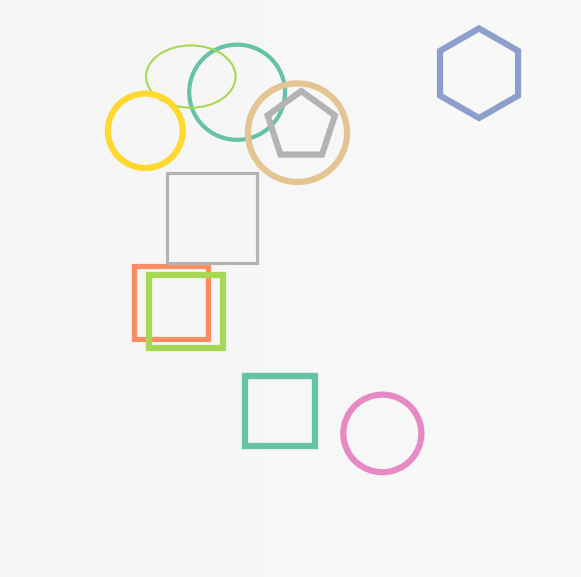[{"shape": "square", "thickness": 3, "radius": 0.3, "center": [0.482, 0.287]}, {"shape": "circle", "thickness": 2, "radius": 0.41, "center": [0.408, 0.839]}, {"shape": "square", "thickness": 2.5, "radius": 0.32, "center": [0.295, 0.475]}, {"shape": "hexagon", "thickness": 3, "radius": 0.39, "center": [0.824, 0.872]}, {"shape": "circle", "thickness": 3, "radius": 0.34, "center": [0.658, 0.249]}, {"shape": "oval", "thickness": 1, "radius": 0.39, "center": [0.328, 0.867]}, {"shape": "square", "thickness": 3, "radius": 0.32, "center": [0.32, 0.46]}, {"shape": "circle", "thickness": 3, "radius": 0.32, "center": [0.25, 0.773]}, {"shape": "circle", "thickness": 3, "radius": 0.43, "center": [0.512, 0.769]}, {"shape": "square", "thickness": 1.5, "radius": 0.39, "center": [0.365, 0.622]}, {"shape": "pentagon", "thickness": 3, "radius": 0.3, "center": [0.518, 0.781]}]